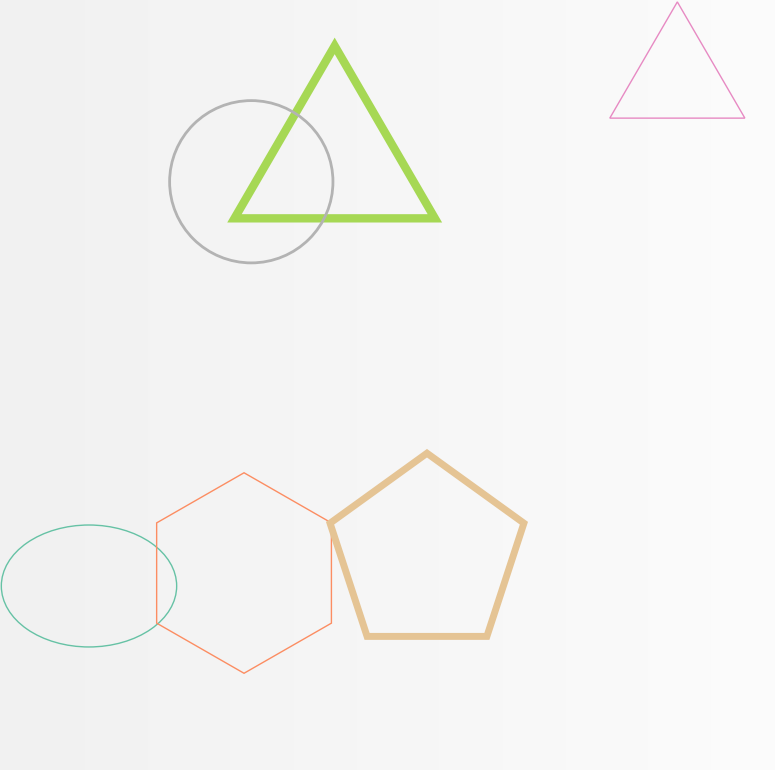[{"shape": "oval", "thickness": 0.5, "radius": 0.57, "center": [0.115, 0.239]}, {"shape": "hexagon", "thickness": 0.5, "radius": 0.65, "center": [0.315, 0.256]}, {"shape": "triangle", "thickness": 0.5, "radius": 0.5, "center": [0.874, 0.897]}, {"shape": "triangle", "thickness": 3, "radius": 0.75, "center": [0.432, 0.791]}, {"shape": "pentagon", "thickness": 2.5, "radius": 0.66, "center": [0.551, 0.28]}, {"shape": "circle", "thickness": 1, "radius": 0.53, "center": [0.324, 0.764]}]